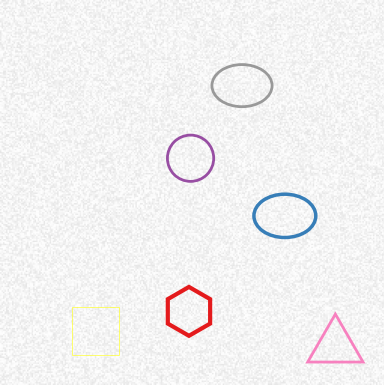[{"shape": "hexagon", "thickness": 3, "radius": 0.32, "center": [0.491, 0.191]}, {"shape": "oval", "thickness": 2.5, "radius": 0.4, "center": [0.74, 0.439]}, {"shape": "circle", "thickness": 2, "radius": 0.3, "center": [0.495, 0.589]}, {"shape": "square", "thickness": 0.5, "radius": 0.31, "center": [0.247, 0.14]}, {"shape": "triangle", "thickness": 2, "radius": 0.42, "center": [0.871, 0.101]}, {"shape": "oval", "thickness": 2, "radius": 0.39, "center": [0.629, 0.778]}]